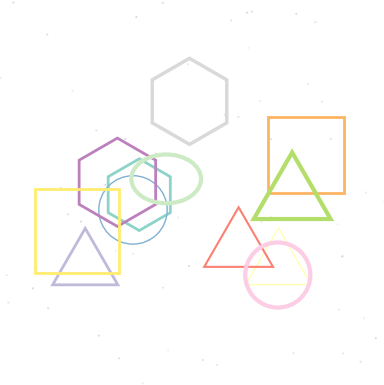[{"shape": "hexagon", "thickness": 2, "radius": 0.47, "center": [0.362, 0.494]}, {"shape": "triangle", "thickness": 1, "radius": 0.49, "center": [0.723, 0.31]}, {"shape": "triangle", "thickness": 2, "radius": 0.49, "center": [0.221, 0.309]}, {"shape": "triangle", "thickness": 1.5, "radius": 0.52, "center": [0.62, 0.358]}, {"shape": "circle", "thickness": 1, "radius": 0.44, "center": [0.345, 0.455]}, {"shape": "square", "thickness": 2, "radius": 0.49, "center": [0.796, 0.597]}, {"shape": "triangle", "thickness": 3, "radius": 0.58, "center": [0.759, 0.489]}, {"shape": "circle", "thickness": 3, "radius": 0.42, "center": [0.722, 0.286]}, {"shape": "hexagon", "thickness": 2.5, "radius": 0.56, "center": [0.492, 0.737]}, {"shape": "hexagon", "thickness": 2, "radius": 0.57, "center": [0.305, 0.527]}, {"shape": "oval", "thickness": 3, "radius": 0.45, "center": [0.432, 0.535]}, {"shape": "square", "thickness": 2, "radius": 0.55, "center": [0.2, 0.4]}]